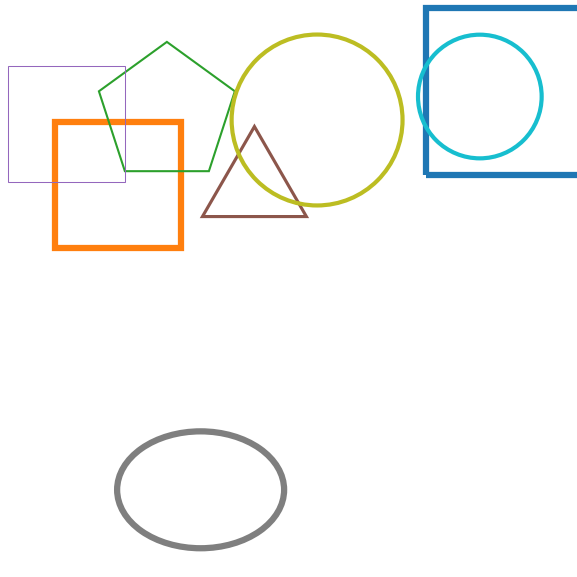[{"shape": "square", "thickness": 3, "radius": 0.72, "center": [0.882, 0.841]}, {"shape": "square", "thickness": 3, "radius": 0.55, "center": [0.205, 0.679]}, {"shape": "pentagon", "thickness": 1, "radius": 0.62, "center": [0.289, 0.803]}, {"shape": "square", "thickness": 0.5, "radius": 0.51, "center": [0.115, 0.785]}, {"shape": "triangle", "thickness": 1.5, "radius": 0.52, "center": [0.441, 0.676]}, {"shape": "oval", "thickness": 3, "radius": 0.72, "center": [0.347, 0.151]}, {"shape": "circle", "thickness": 2, "radius": 0.74, "center": [0.549, 0.791]}, {"shape": "circle", "thickness": 2, "radius": 0.54, "center": [0.831, 0.832]}]